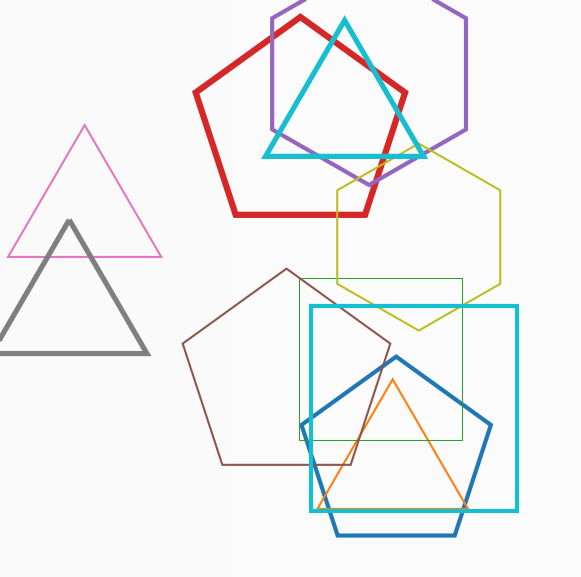[{"shape": "pentagon", "thickness": 2, "radius": 0.86, "center": [0.682, 0.21]}, {"shape": "triangle", "thickness": 1, "radius": 0.75, "center": [0.676, 0.193]}, {"shape": "square", "thickness": 0.5, "radius": 0.7, "center": [0.654, 0.377]}, {"shape": "pentagon", "thickness": 3, "radius": 0.95, "center": [0.517, 0.78]}, {"shape": "hexagon", "thickness": 2, "radius": 0.96, "center": [0.635, 0.871]}, {"shape": "pentagon", "thickness": 1, "radius": 0.94, "center": [0.493, 0.346]}, {"shape": "triangle", "thickness": 1, "radius": 0.76, "center": [0.146, 0.63]}, {"shape": "triangle", "thickness": 2.5, "radius": 0.77, "center": [0.119, 0.464]}, {"shape": "hexagon", "thickness": 1, "radius": 0.81, "center": [0.72, 0.589]}, {"shape": "triangle", "thickness": 2.5, "radius": 0.79, "center": [0.593, 0.807]}, {"shape": "square", "thickness": 2, "radius": 0.89, "center": [0.712, 0.292]}]